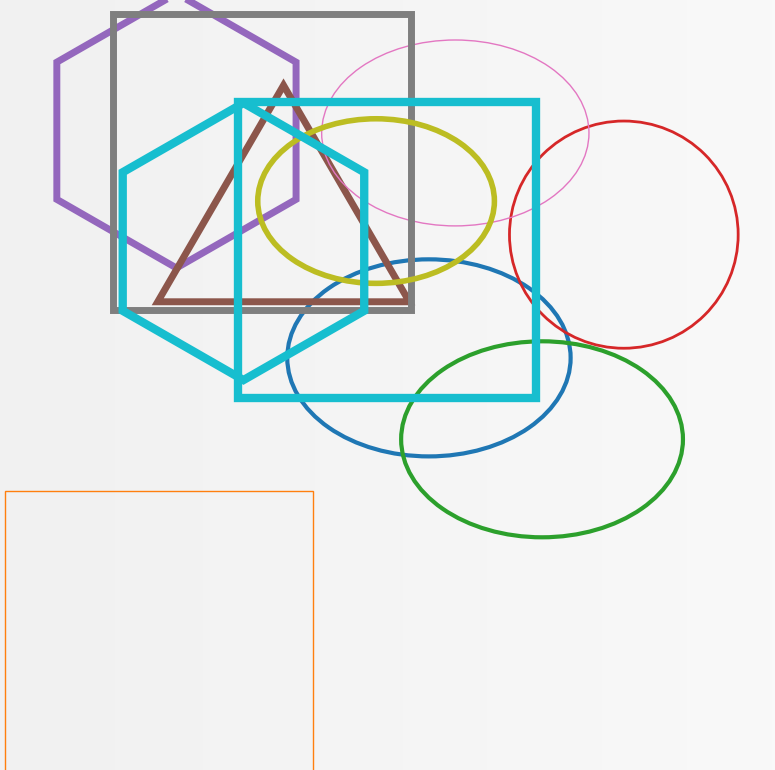[{"shape": "oval", "thickness": 1.5, "radius": 0.91, "center": [0.553, 0.535]}, {"shape": "square", "thickness": 0.5, "radius": 0.99, "center": [0.205, 0.164]}, {"shape": "oval", "thickness": 1.5, "radius": 0.91, "center": [0.699, 0.429]}, {"shape": "circle", "thickness": 1, "radius": 0.74, "center": [0.805, 0.695]}, {"shape": "hexagon", "thickness": 2.5, "radius": 0.89, "center": [0.228, 0.83]}, {"shape": "triangle", "thickness": 2.5, "radius": 0.94, "center": [0.366, 0.702]}, {"shape": "oval", "thickness": 0.5, "radius": 0.86, "center": [0.588, 0.827]}, {"shape": "square", "thickness": 2.5, "radius": 0.96, "center": [0.339, 0.79]}, {"shape": "oval", "thickness": 2, "radius": 0.76, "center": [0.485, 0.739]}, {"shape": "hexagon", "thickness": 3, "radius": 0.9, "center": [0.314, 0.686]}, {"shape": "square", "thickness": 3, "radius": 0.96, "center": [0.499, 0.676]}]